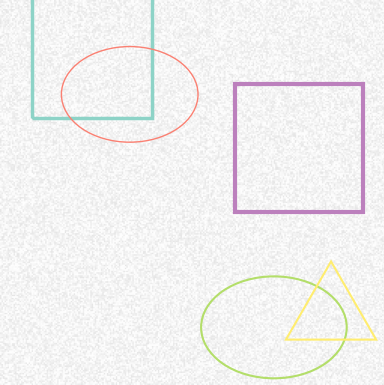[{"shape": "square", "thickness": 2.5, "radius": 0.78, "center": [0.239, 0.851]}, {"shape": "oval", "thickness": 1, "radius": 0.89, "center": [0.337, 0.755]}, {"shape": "oval", "thickness": 1.5, "radius": 0.95, "center": [0.711, 0.15]}, {"shape": "square", "thickness": 3, "radius": 0.83, "center": [0.776, 0.616]}, {"shape": "triangle", "thickness": 1.5, "radius": 0.68, "center": [0.86, 0.186]}]